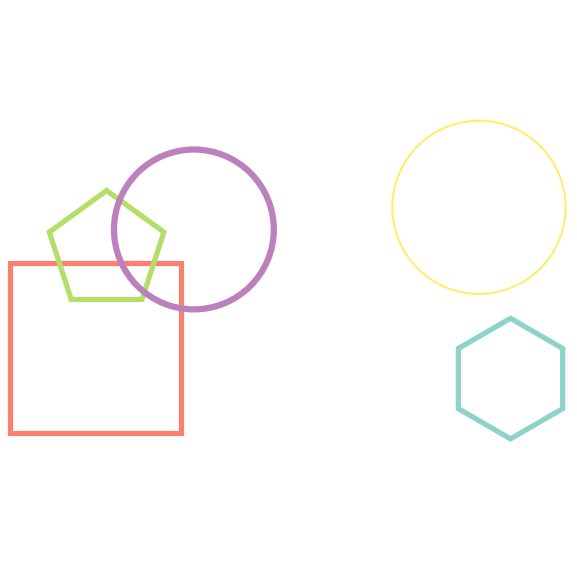[{"shape": "hexagon", "thickness": 2.5, "radius": 0.52, "center": [0.884, 0.344]}, {"shape": "square", "thickness": 2.5, "radius": 0.74, "center": [0.165, 0.396]}, {"shape": "pentagon", "thickness": 2.5, "radius": 0.52, "center": [0.185, 0.565]}, {"shape": "circle", "thickness": 3, "radius": 0.69, "center": [0.336, 0.602]}, {"shape": "circle", "thickness": 1, "radius": 0.75, "center": [0.829, 0.64]}]